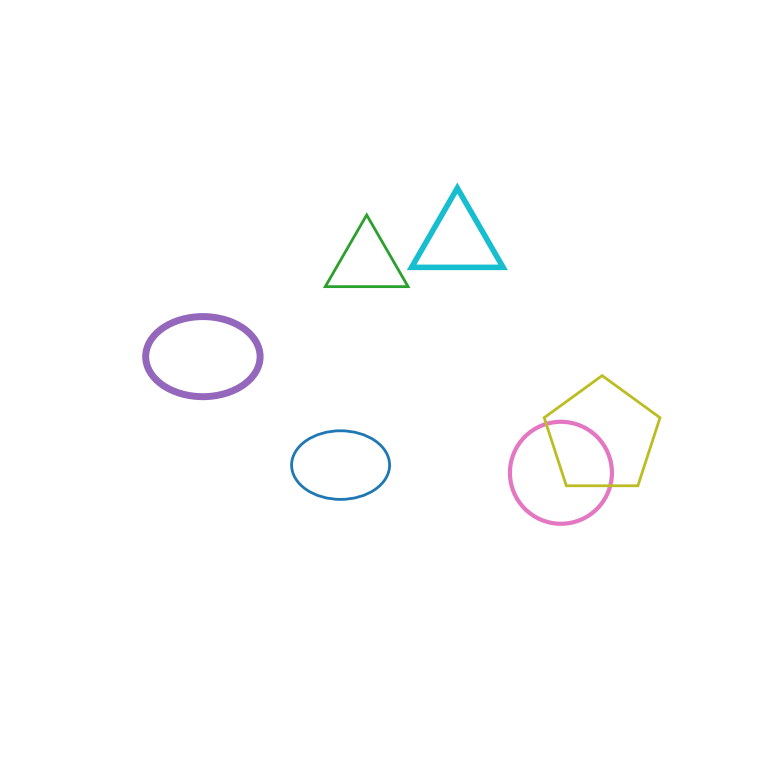[{"shape": "oval", "thickness": 1, "radius": 0.32, "center": [0.442, 0.396]}, {"shape": "triangle", "thickness": 1, "radius": 0.31, "center": [0.476, 0.659]}, {"shape": "oval", "thickness": 2.5, "radius": 0.37, "center": [0.264, 0.537]}, {"shape": "circle", "thickness": 1.5, "radius": 0.33, "center": [0.728, 0.386]}, {"shape": "pentagon", "thickness": 1, "radius": 0.4, "center": [0.782, 0.433]}, {"shape": "triangle", "thickness": 2, "radius": 0.34, "center": [0.594, 0.687]}]